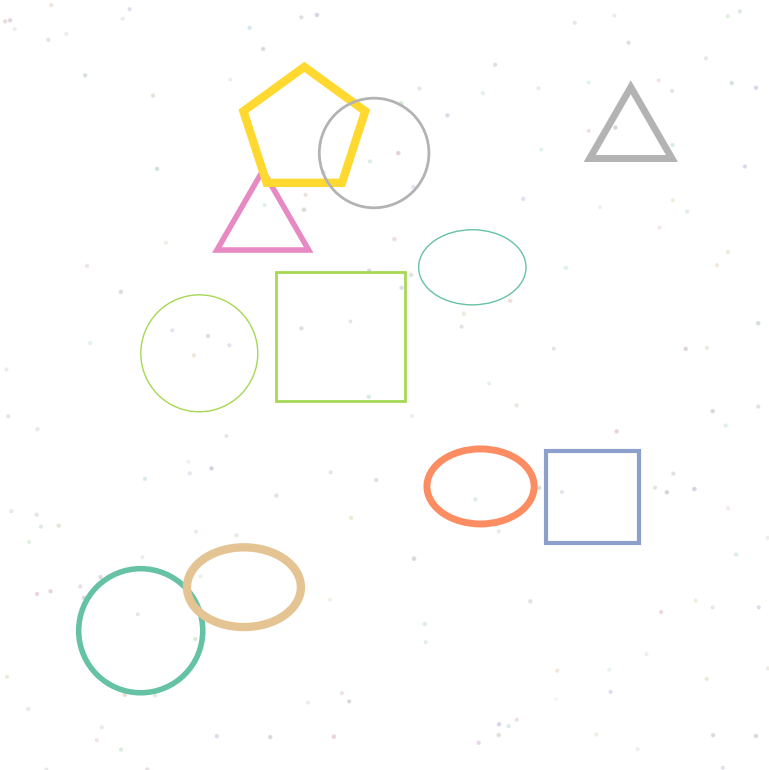[{"shape": "oval", "thickness": 0.5, "radius": 0.35, "center": [0.613, 0.653]}, {"shape": "circle", "thickness": 2, "radius": 0.4, "center": [0.183, 0.181]}, {"shape": "oval", "thickness": 2.5, "radius": 0.35, "center": [0.624, 0.368]}, {"shape": "square", "thickness": 1.5, "radius": 0.3, "center": [0.77, 0.355]}, {"shape": "triangle", "thickness": 2, "radius": 0.34, "center": [0.341, 0.71]}, {"shape": "circle", "thickness": 0.5, "radius": 0.38, "center": [0.259, 0.541]}, {"shape": "square", "thickness": 1, "radius": 0.42, "center": [0.442, 0.563]}, {"shape": "pentagon", "thickness": 3, "radius": 0.42, "center": [0.395, 0.83]}, {"shape": "oval", "thickness": 3, "radius": 0.37, "center": [0.317, 0.237]}, {"shape": "triangle", "thickness": 2.5, "radius": 0.31, "center": [0.819, 0.825]}, {"shape": "circle", "thickness": 1, "radius": 0.36, "center": [0.486, 0.801]}]